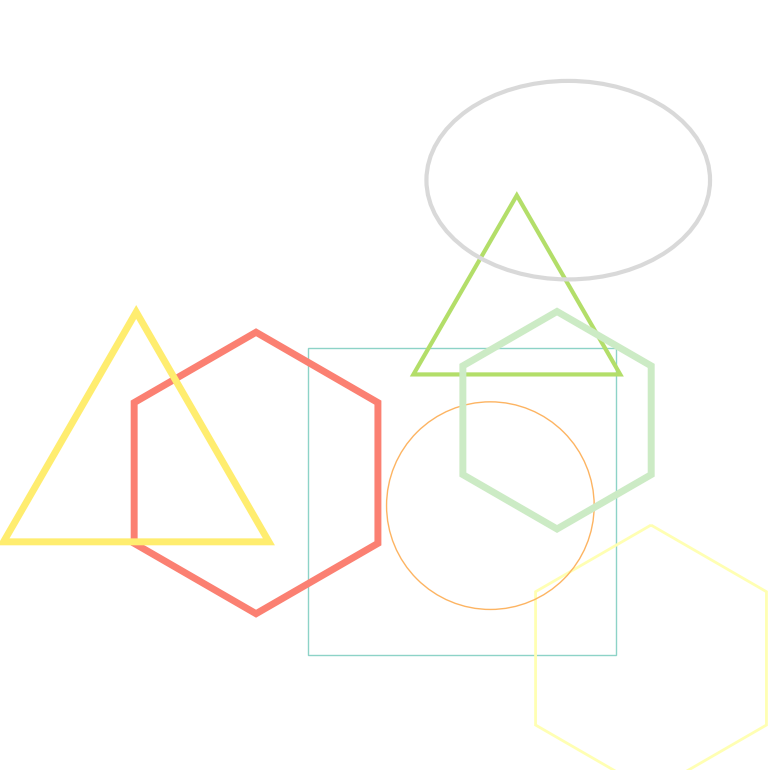[{"shape": "square", "thickness": 0.5, "radius": 1.0, "center": [0.6, 0.349]}, {"shape": "hexagon", "thickness": 1, "radius": 0.87, "center": [0.845, 0.145]}, {"shape": "hexagon", "thickness": 2.5, "radius": 0.91, "center": [0.333, 0.386]}, {"shape": "circle", "thickness": 0.5, "radius": 0.67, "center": [0.637, 0.343]}, {"shape": "triangle", "thickness": 1.5, "radius": 0.78, "center": [0.671, 0.591]}, {"shape": "oval", "thickness": 1.5, "radius": 0.92, "center": [0.738, 0.766]}, {"shape": "hexagon", "thickness": 2.5, "radius": 0.71, "center": [0.723, 0.454]}, {"shape": "triangle", "thickness": 2.5, "radius": 0.99, "center": [0.177, 0.396]}]